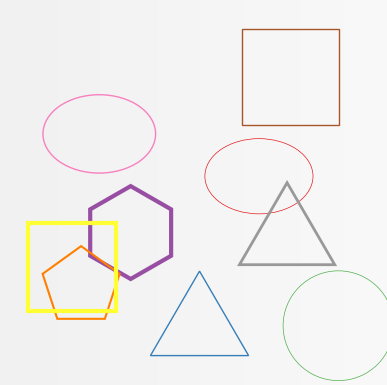[{"shape": "oval", "thickness": 0.5, "radius": 0.7, "center": [0.668, 0.542]}, {"shape": "triangle", "thickness": 1, "radius": 0.73, "center": [0.515, 0.149]}, {"shape": "circle", "thickness": 0.5, "radius": 0.71, "center": [0.873, 0.154]}, {"shape": "hexagon", "thickness": 3, "radius": 0.6, "center": [0.337, 0.396]}, {"shape": "pentagon", "thickness": 1.5, "radius": 0.52, "center": [0.209, 0.256]}, {"shape": "square", "thickness": 3, "radius": 0.57, "center": [0.186, 0.306]}, {"shape": "square", "thickness": 1, "radius": 0.62, "center": [0.75, 0.799]}, {"shape": "oval", "thickness": 1, "radius": 0.73, "center": [0.256, 0.652]}, {"shape": "triangle", "thickness": 2, "radius": 0.71, "center": [0.741, 0.383]}]